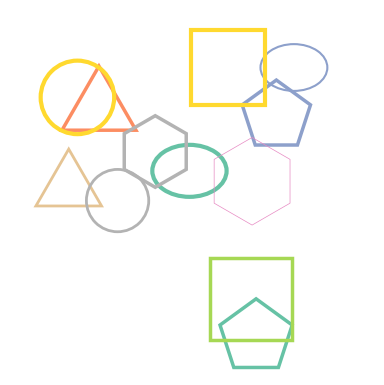[{"shape": "oval", "thickness": 3, "radius": 0.48, "center": [0.492, 0.556]}, {"shape": "pentagon", "thickness": 2.5, "radius": 0.49, "center": [0.665, 0.125]}, {"shape": "triangle", "thickness": 2.5, "radius": 0.55, "center": [0.257, 0.717]}, {"shape": "oval", "thickness": 1.5, "radius": 0.43, "center": [0.763, 0.825]}, {"shape": "pentagon", "thickness": 2.5, "radius": 0.47, "center": [0.718, 0.699]}, {"shape": "hexagon", "thickness": 0.5, "radius": 0.57, "center": [0.655, 0.529]}, {"shape": "square", "thickness": 2.5, "radius": 0.53, "center": [0.653, 0.223]}, {"shape": "square", "thickness": 3, "radius": 0.48, "center": [0.592, 0.825]}, {"shape": "circle", "thickness": 3, "radius": 0.48, "center": [0.201, 0.747]}, {"shape": "triangle", "thickness": 2, "radius": 0.49, "center": [0.179, 0.514]}, {"shape": "hexagon", "thickness": 2.5, "radius": 0.46, "center": [0.403, 0.606]}, {"shape": "circle", "thickness": 2, "radius": 0.4, "center": [0.305, 0.479]}]